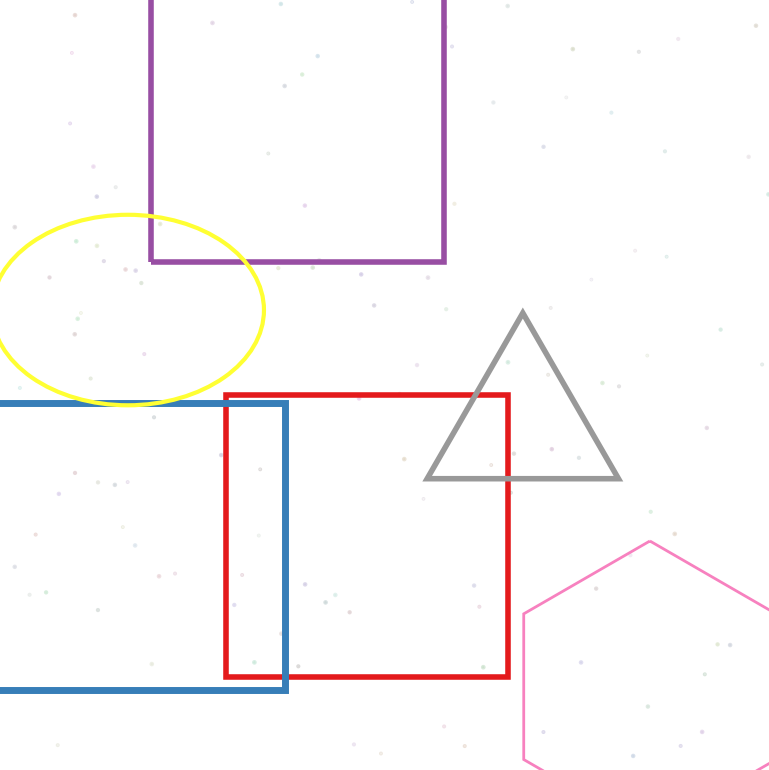[{"shape": "square", "thickness": 2, "radius": 0.92, "center": [0.477, 0.304]}, {"shape": "square", "thickness": 2.5, "radius": 0.93, "center": [0.183, 0.29]}, {"shape": "square", "thickness": 2, "radius": 0.95, "center": [0.386, 0.85]}, {"shape": "oval", "thickness": 1.5, "radius": 0.88, "center": [0.166, 0.597]}, {"shape": "hexagon", "thickness": 1, "radius": 0.95, "center": [0.844, 0.108]}, {"shape": "triangle", "thickness": 2, "radius": 0.72, "center": [0.679, 0.45]}]